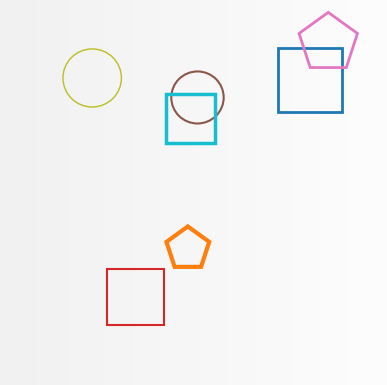[{"shape": "square", "thickness": 2, "radius": 0.42, "center": [0.8, 0.792]}, {"shape": "pentagon", "thickness": 3, "radius": 0.29, "center": [0.485, 0.354]}, {"shape": "square", "thickness": 1.5, "radius": 0.37, "center": [0.35, 0.229]}, {"shape": "circle", "thickness": 1.5, "radius": 0.34, "center": [0.51, 0.747]}, {"shape": "pentagon", "thickness": 2, "radius": 0.4, "center": [0.847, 0.889]}, {"shape": "circle", "thickness": 1, "radius": 0.38, "center": [0.238, 0.797]}, {"shape": "square", "thickness": 2.5, "radius": 0.32, "center": [0.492, 0.692]}]